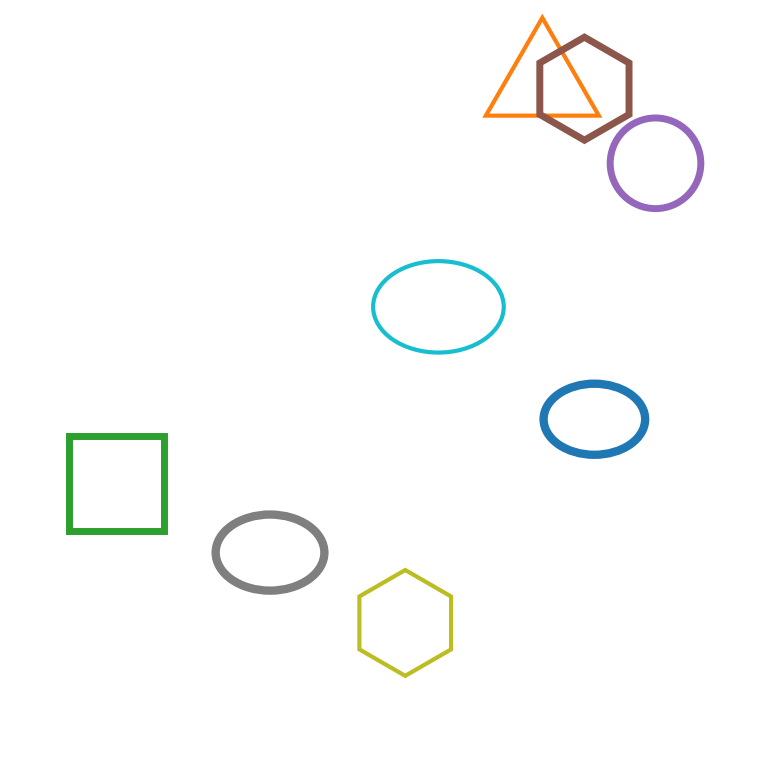[{"shape": "oval", "thickness": 3, "radius": 0.33, "center": [0.772, 0.456]}, {"shape": "triangle", "thickness": 1.5, "radius": 0.42, "center": [0.704, 0.892]}, {"shape": "square", "thickness": 2.5, "radius": 0.31, "center": [0.151, 0.372]}, {"shape": "circle", "thickness": 2.5, "radius": 0.29, "center": [0.851, 0.788]}, {"shape": "hexagon", "thickness": 2.5, "radius": 0.33, "center": [0.759, 0.885]}, {"shape": "oval", "thickness": 3, "radius": 0.35, "center": [0.351, 0.282]}, {"shape": "hexagon", "thickness": 1.5, "radius": 0.34, "center": [0.526, 0.191]}, {"shape": "oval", "thickness": 1.5, "radius": 0.42, "center": [0.569, 0.602]}]